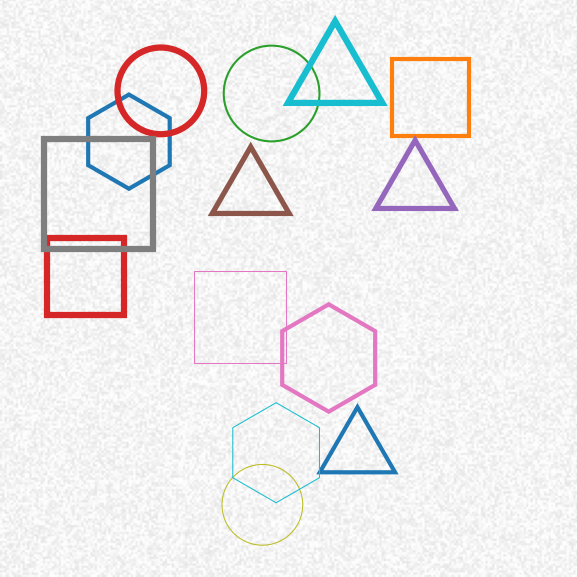[{"shape": "triangle", "thickness": 2, "radius": 0.38, "center": [0.619, 0.219]}, {"shape": "hexagon", "thickness": 2, "radius": 0.41, "center": [0.223, 0.754]}, {"shape": "square", "thickness": 2, "radius": 0.33, "center": [0.745, 0.83]}, {"shape": "circle", "thickness": 1, "radius": 0.41, "center": [0.47, 0.837]}, {"shape": "square", "thickness": 3, "radius": 0.33, "center": [0.149, 0.52]}, {"shape": "circle", "thickness": 3, "radius": 0.38, "center": [0.279, 0.842]}, {"shape": "triangle", "thickness": 2.5, "radius": 0.39, "center": [0.719, 0.678]}, {"shape": "triangle", "thickness": 2.5, "radius": 0.38, "center": [0.434, 0.668]}, {"shape": "hexagon", "thickness": 2, "radius": 0.46, "center": [0.569, 0.379]}, {"shape": "square", "thickness": 0.5, "radius": 0.4, "center": [0.416, 0.45]}, {"shape": "square", "thickness": 3, "radius": 0.47, "center": [0.171, 0.663]}, {"shape": "circle", "thickness": 0.5, "radius": 0.35, "center": [0.454, 0.125]}, {"shape": "triangle", "thickness": 3, "radius": 0.47, "center": [0.58, 0.868]}, {"shape": "hexagon", "thickness": 0.5, "radius": 0.43, "center": [0.478, 0.215]}]